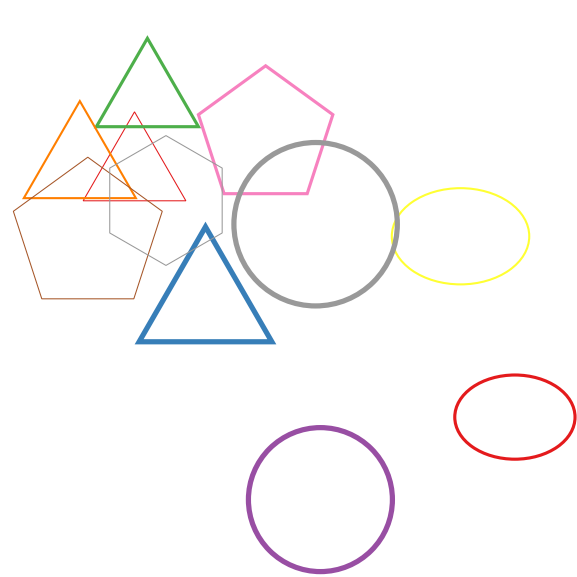[{"shape": "oval", "thickness": 1.5, "radius": 0.52, "center": [0.892, 0.277]}, {"shape": "triangle", "thickness": 0.5, "radius": 0.51, "center": [0.233, 0.703]}, {"shape": "triangle", "thickness": 2.5, "radius": 0.66, "center": [0.356, 0.474]}, {"shape": "triangle", "thickness": 1.5, "radius": 0.51, "center": [0.255, 0.831]}, {"shape": "circle", "thickness": 2.5, "radius": 0.62, "center": [0.555, 0.134]}, {"shape": "triangle", "thickness": 1, "radius": 0.56, "center": [0.138, 0.712]}, {"shape": "oval", "thickness": 1, "radius": 0.6, "center": [0.797, 0.59]}, {"shape": "pentagon", "thickness": 0.5, "radius": 0.68, "center": [0.152, 0.591]}, {"shape": "pentagon", "thickness": 1.5, "radius": 0.61, "center": [0.46, 0.763]}, {"shape": "circle", "thickness": 2.5, "radius": 0.71, "center": [0.547, 0.611]}, {"shape": "hexagon", "thickness": 0.5, "radius": 0.56, "center": [0.287, 0.652]}]